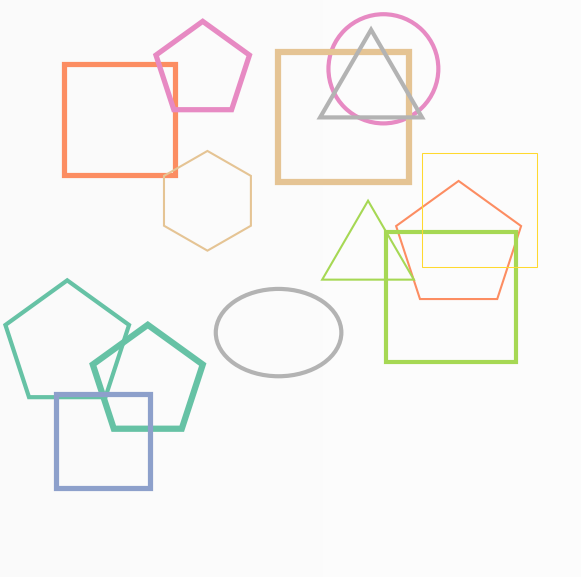[{"shape": "pentagon", "thickness": 2, "radius": 0.56, "center": [0.116, 0.402]}, {"shape": "pentagon", "thickness": 3, "radius": 0.5, "center": [0.254, 0.337]}, {"shape": "square", "thickness": 2.5, "radius": 0.48, "center": [0.206, 0.792]}, {"shape": "pentagon", "thickness": 1, "radius": 0.57, "center": [0.789, 0.573]}, {"shape": "square", "thickness": 2.5, "radius": 0.41, "center": [0.177, 0.236]}, {"shape": "circle", "thickness": 2, "radius": 0.47, "center": [0.66, 0.88]}, {"shape": "pentagon", "thickness": 2.5, "radius": 0.42, "center": [0.349, 0.878]}, {"shape": "triangle", "thickness": 1, "radius": 0.46, "center": [0.633, 0.56]}, {"shape": "square", "thickness": 2, "radius": 0.56, "center": [0.776, 0.485]}, {"shape": "square", "thickness": 0.5, "radius": 0.49, "center": [0.824, 0.635]}, {"shape": "square", "thickness": 3, "radius": 0.56, "center": [0.592, 0.797]}, {"shape": "hexagon", "thickness": 1, "radius": 0.43, "center": [0.357, 0.651]}, {"shape": "triangle", "thickness": 2, "radius": 0.51, "center": [0.638, 0.846]}, {"shape": "oval", "thickness": 2, "radius": 0.54, "center": [0.479, 0.423]}]